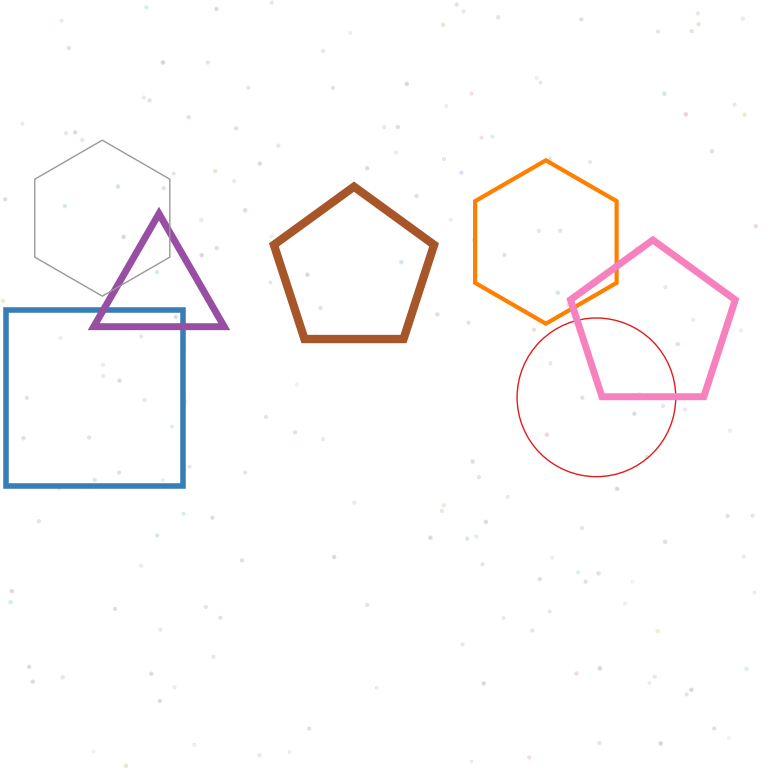[{"shape": "circle", "thickness": 0.5, "radius": 0.52, "center": [0.775, 0.484]}, {"shape": "square", "thickness": 2, "radius": 0.57, "center": [0.123, 0.483]}, {"shape": "triangle", "thickness": 2.5, "radius": 0.49, "center": [0.206, 0.625]}, {"shape": "hexagon", "thickness": 1.5, "radius": 0.53, "center": [0.709, 0.686]}, {"shape": "pentagon", "thickness": 3, "radius": 0.55, "center": [0.46, 0.648]}, {"shape": "pentagon", "thickness": 2.5, "radius": 0.56, "center": [0.848, 0.576]}, {"shape": "hexagon", "thickness": 0.5, "radius": 0.51, "center": [0.133, 0.717]}]